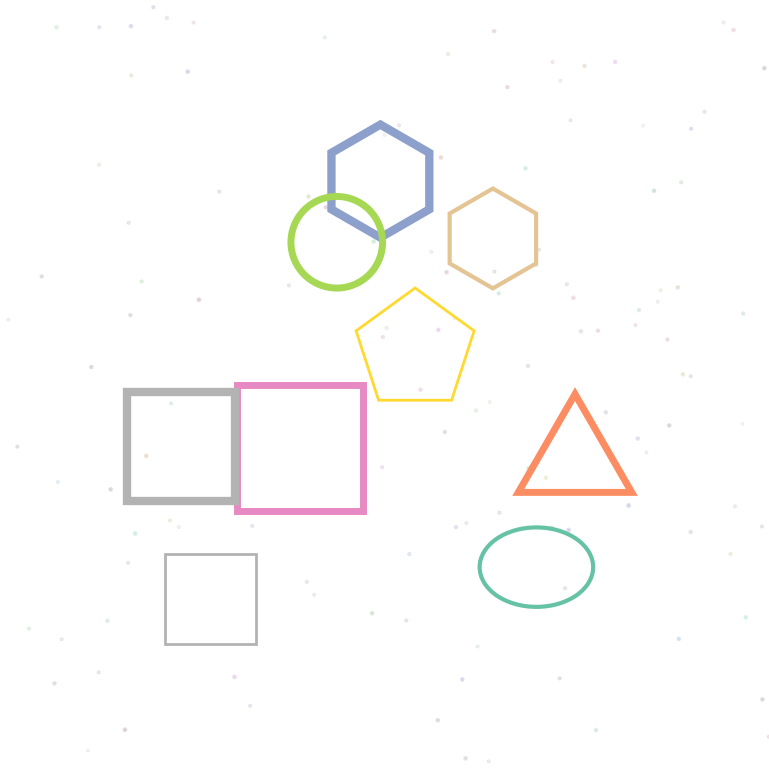[{"shape": "oval", "thickness": 1.5, "radius": 0.37, "center": [0.697, 0.263]}, {"shape": "triangle", "thickness": 2.5, "radius": 0.43, "center": [0.747, 0.403]}, {"shape": "hexagon", "thickness": 3, "radius": 0.37, "center": [0.494, 0.765]}, {"shape": "square", "thickness": 2.5, "radius": 0.41, "center": [0.39, 0.419]}, {"shape": "circle", "thickness": 2.5, "radius": 0.3, "center": [0.437, 0.685]}, {"shape": "pentagon", "thickness": 1, "radius": 0.4, "center": [0.539, 0.545]}, {"shape": "hexagon", "thickness": 1.5, "radius": 0.32, "center": [0.64, 0.69]}, {"shape": "square", "thickness": 1, "radius": 0.29, "center": [0.274, 0.222]}, {"shape": "square", "thickness": 3, "radius": 0.35, "center": [0.235, 0.42]}]